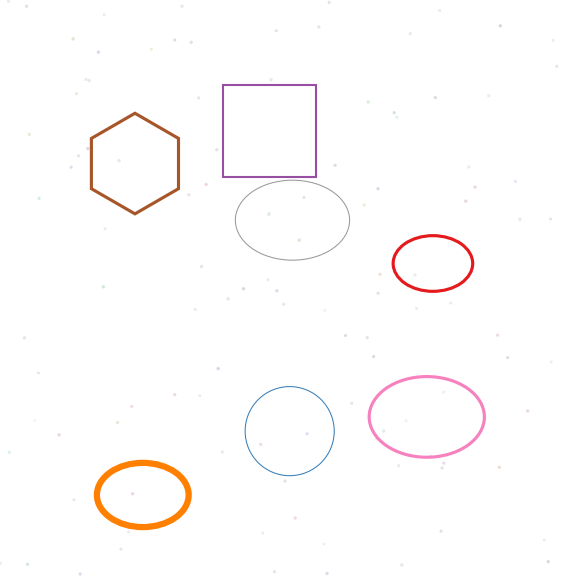[{"shape": "oval", "thickness": 1.5, "radius": 0.34, "center": [0.75, 0.543]}, {"shape": "circle", "thickness": 0.5, "radius": 0.39, "center": [0.502, 0.253]}, {"shape": "square", "thickness": 1, "radius": 0.4, "center": [0.467, 0.772]}, {"shape": "oval", "thickness": 3, "radius": 0.4, "center": [0.247, 0.142]}, {"shape": "hexagon", "thickness": 1.5, "radius": 0.44, "center": [0.234, 0.716]}, {"shape": "oval", "thickness": 1.5, "radius": 0.5, "center": [0.739, 0.277]}, {"shape": "oval", "thickness": 0.5, "radius": 0.49, "center": [0.506, 0.618]}]